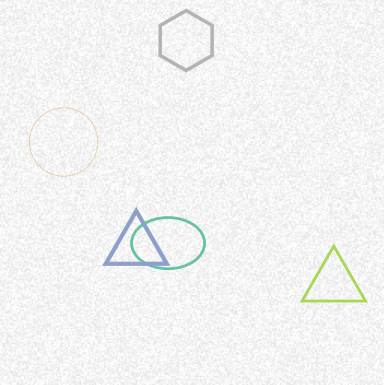[{"shape": "oval", "thickness": 2, "radius": 0.47, "center": [0.437, 0.368]}, {"shape": "triangle", "thickness": 3, "radius": 0.46, "center": [0.354, 0.361]}, {"shape": "triangle", "thickness": 2, "radius": 0.48, "center": [0.867, 0.266]}, {"shape": "circle", "thickness": 0.5, "radius": 0.44, "center": [0.165, 0.631]}, {"shape": "hexagon", "thickness": 2.5, "radius": 0.39, "center": [0.484, 0.895]}]